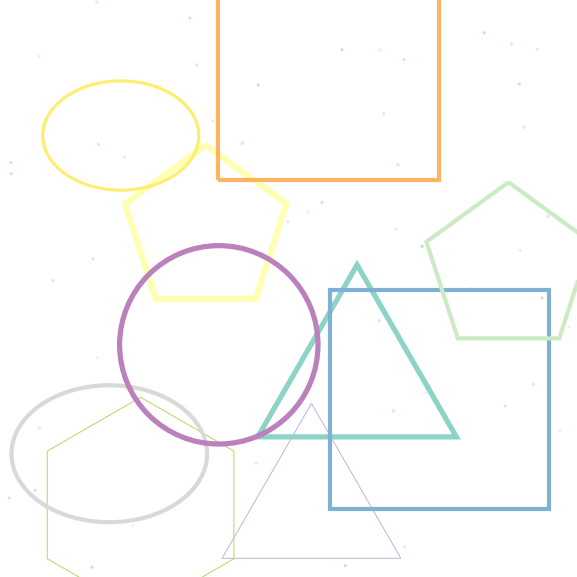[{"shape": "triangle", "thickness": 2.5, "radius": 0.99, "center": [0.618, 0.342]}, {"shape": "pentagon", "thickness": 3, "radius": 0.74, "center": [0.356, 0.601]}, {"shape": "triangle", "thickness": 0.5, "radius": 0.89, "center": [0.539, 0.122]}, {"shape": "square", "thickness": 2, "radius": 0.95, "center": [0.762, 0.307]}, {"shape": "square", "thickness": 2, "radius": 0.96, "center": [0.569, 0.88]}, {"shape": "hexagon", "thickness": 0.5, "radius": 0.93, "center": [0.243, 0.125]}, {"shape": "oval", "thickness": 2, "radius": 0.85, "center": [0.189, 0.213]}, {"shape": "circle", "thickness": 2.5, "radius": 0.86, "center": [0.379, 0.402]}, {"shape": "pentagon", "thickness": 2, "radius": 0.75, "center": [0.881, 0.534]}, {"shape": "oval", "thickness": 1.5, "radius": 0.68, "center": [0.209, 0.764]}]